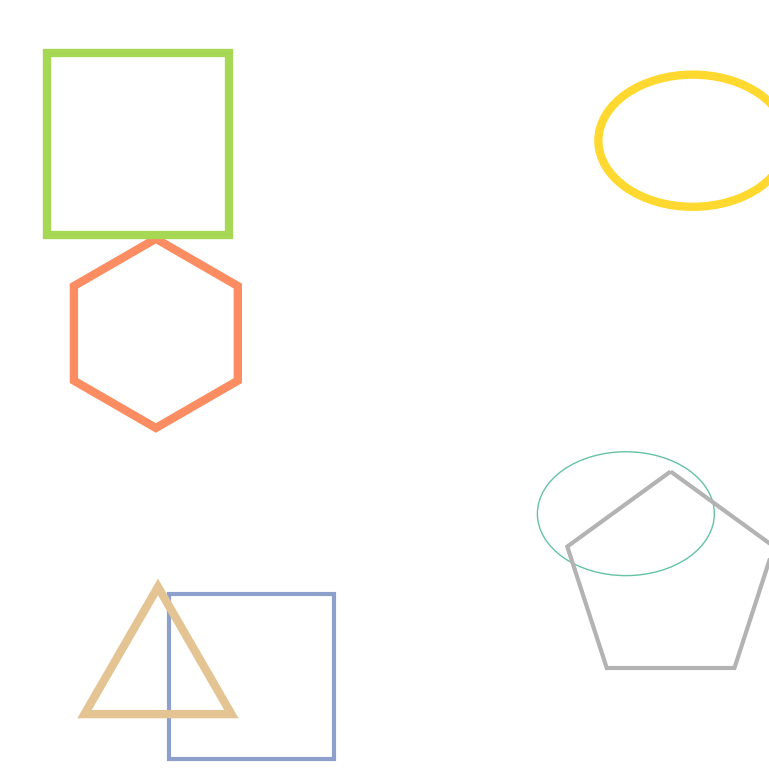[{"shape": "oval", "thickness": 0.5, "radius": 0.57, "center": [0.813, 0.333]}, {"shape": "hexagon", "thickness": 3, "radius": 0.61, "center": [0.202, 0.567]}, {"shape": "square", "thickness": 1.5, "radius": 0.53, "center": [0.327, 0.121]}, {"shape": "square", "thickness": 3, "radius": 0.59, "center": [0.179, 0.813]}, {"shape": "oval", "thickness": 3, "radius": 0.61, "center": [0.9, 0.817]}, {"shape": "triangle", "thickness": 3, "radius": 0.55, "center": [0.205, 0.128]}, {"shape": "pentagon", "thickness": 1.5, "radius": 0.71, "center": [0.871, 0.247]}]